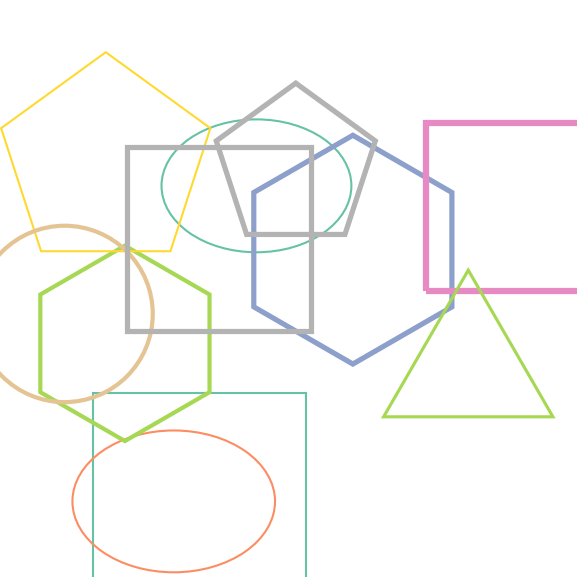[{"shape": "square", "thickness": 1, "radius": 0.92, "center": [0.345, 0.133]}, {"shape": "oval", "thickness": 1, "radius": 0.82, "center": [0.444, 0.677]}, {"shape": "oval", "thickness": 1, "radius": 0.88, "center": [0.301, 0.131]}, {"shape": "hexagon", "thickness": 2.5, "radius": 0.99, "center": [0.611, 0.567]}, {"shape": "square", "thickness": 3, "radius": 0.73, "center": [0.883, 0.641]}, {"shape": "hexagon", "thickness": 2, "radius": 0.85, "center": [0.216, 0.405]}, {"shape": "triangle", "thickness": 1.5, "radius": 0.85, "center": [0.811, 0.362]}, {"shape": "pentagon", "thickness": 1, "radius": 0.95, "center": [0.183, 0.718]}, {"shape": "circle", "thickness": 2, "radius": 0.76, "center": [0.112, 0.456]}, {"shape": "square", "thickness": 2.5, "radius": 0.8, "center": [0.38, 0.585]}, {"shape": "pentagon", "thickness": 2.5, "radius": 0.72, "center": [0.512, 0.71]}]